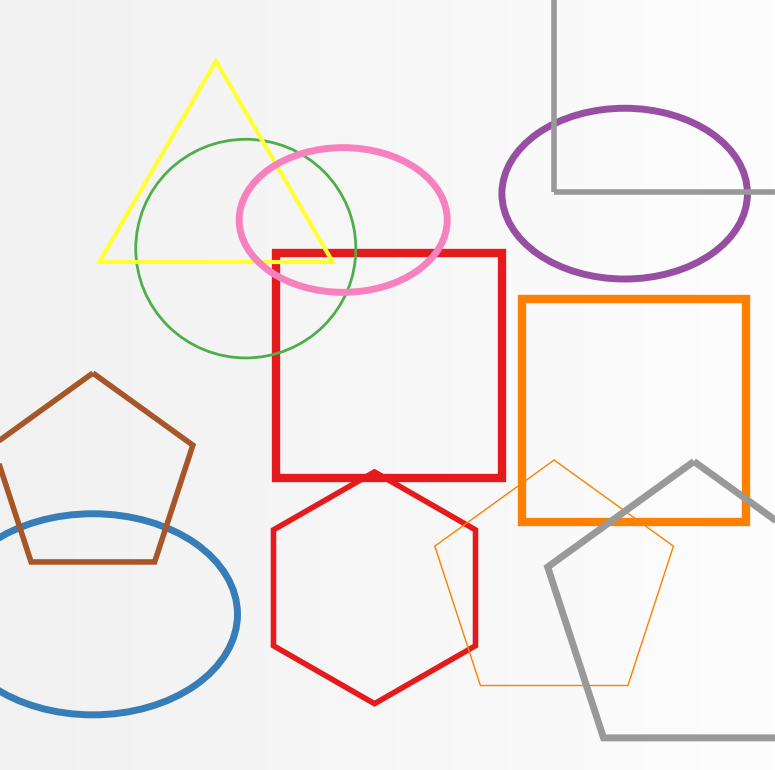[{"shape": "square", "thickness": 3, "radius": 0.73, "center": [0.502, 0.526]}, {"shape": "hexagon", "thickness": 2, "radius": 0.75, "center": [0.483, 0.237]}, {"shape": "oval", "thickness": 2.5, "radius": 0.93, "center": [0.12, 0.202]}, {"shape": "circle", "thickness": 1, "radius": 0.71, "center": [0.317, 0.677]}, {"shape": "oval", "thickness": 2.5, "radius": 0.79, "center": [0.806, 0.749]}, {"shape": "square", "thickness": 3, "radius": 0.72, "center": [0.818, 0.467]}, {"shape": "pentagon", "thickness": 0.5, "radius": 0.81, "center": [0.715, 0.241]}, {"shape": "triangle", "thickness": 1.5, "radius": 0.87, "center": [0.279, 0.747]}, {"shape": "pentagon", "thickness": 2, "radius": 0.68, "center": [0.12, 0.38]}, {"shape": "oval", "thickness": 2.5, "radius": 0.67, "center": [0.443, 0.714]}, {"shape": "square", "thickness": 2, "radius": 0.73, "center": [0.862, 0.897]}, {"shape": "pentagon", "thickness": 2.5, "radius": 0.99, "center": [0.895, 0.202]}]